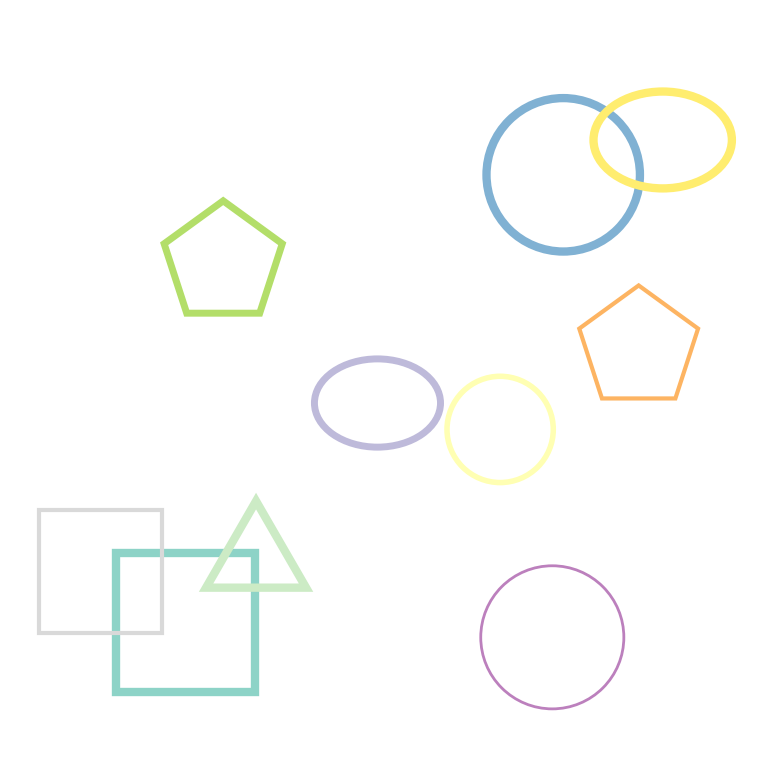[{"shape": "square", "thickness": 3, "radius": 0.45, "center": [0.241, 0.192]}, {"shape": "circle", "thickness": 2, "radius": 0.35, "center": [0.65, 0.442]}, {"shape": "oval", "thickness": 2.5, "radius": 0.41, "center": [0.49, 0.477]}, {"shape": "circle", "thickness": 3, "radius": 0.5, "center": [0.731, 0.773]}, {"shape": "pentagon", "thickness": 1.5, "radius": 0.41, "center": [0.829, 0.548]}, {"shape": "pentagon", "thickness": 2.5, "radius": 0.4, "center": [0.29, 0.659]}, {"shape": "square", "thickness": 1.5, "radius": 0.4, "center": [0.131, 0.258]}, {"shape": "circle", "thickness": 1, "radius": 0.46, "center": [0.717, 0.172]}, {"shape": "triangle", "thickness": 3, "radius": 0.37, "center": [0.333, 0.274]}, {"shape": "oval", "thickness": 3, "radius": 0.45, "center": [0.861, 0.818]}]